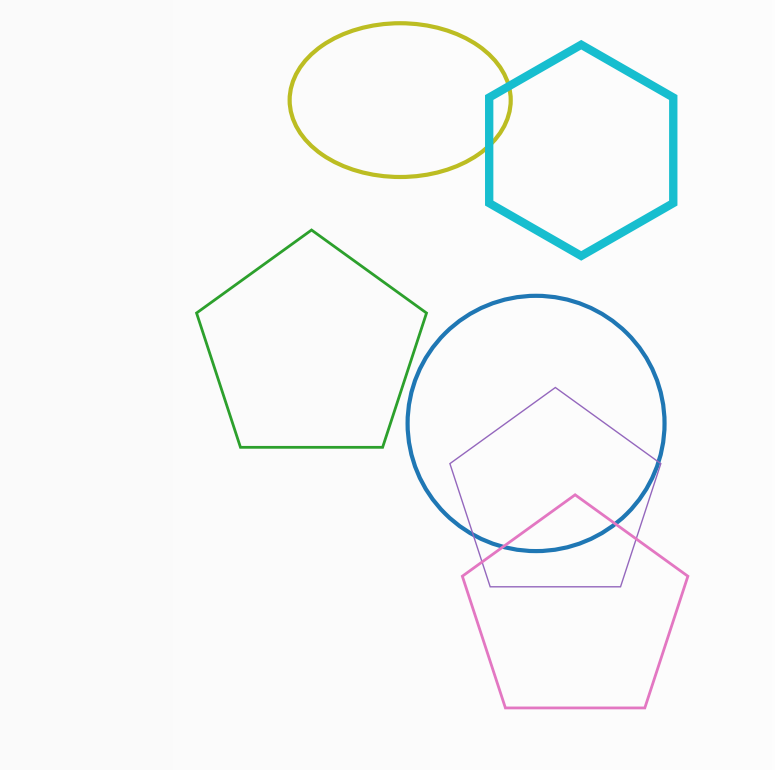[{"shape": "circle", "thickness": 1.5, "radius": 0.83, "center": [0.692, 0.45]}, {"shape": "pentagon", "thickness": 1, "radius": 0.78, "center": [0.402, 0.545]}, {"shape": "pentagon", "thickness": 0.5, "radius": 0.72, "center": [0.717, 0.354]}, {"shape": "pentagon", "thickness": 1, "radius": 0.77, "center": [0.742, 0.204]}, {"shape": "oval", "thickness": 1.5, "radius": 0.71, "center": [0.516, 0.87]}, {"shape": "hexagon", "thickness": 3, "radius": 0.69, "center": [0.75, 0.805]}]